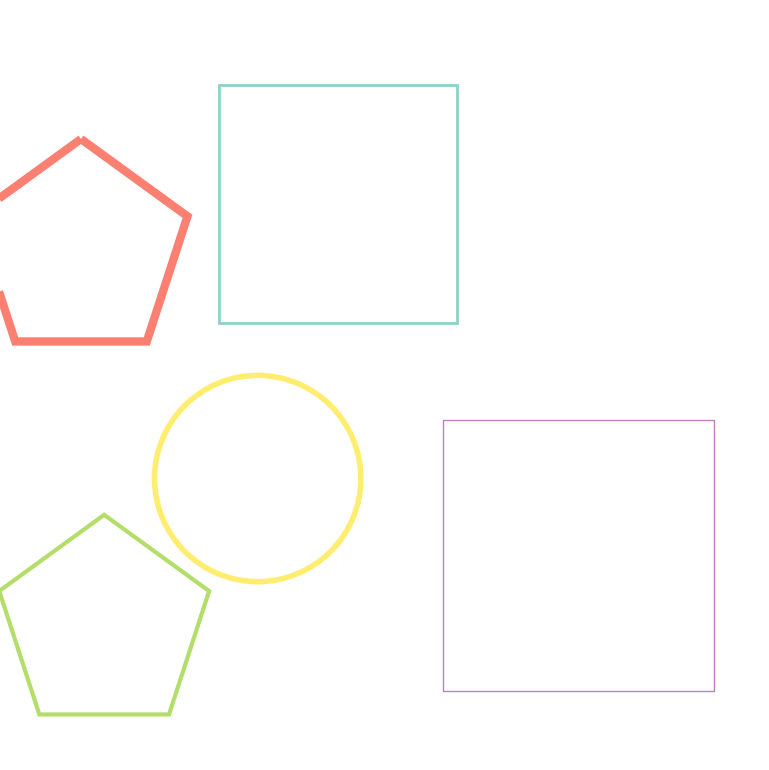[{"shape": "square", "thickness": 1, "radius": 0.77, "center": [0.439, 0.735]}, {"shape": "pentagon", "thickness": 3, "radius": 0.73, "center": [0.105, 0.674]}, {"shape": "pentagon", "thickness": 1.5, "radius": 0.72, "center": [0.135, 0.188]}, {"shape": "square", "thickness": 0.5, "radius": 0.88, "center": [0.751, 0.278]}, {"shape": "circle", "thickness": 2, "radius": 0.67, "center": [0.335, 0.379]}]